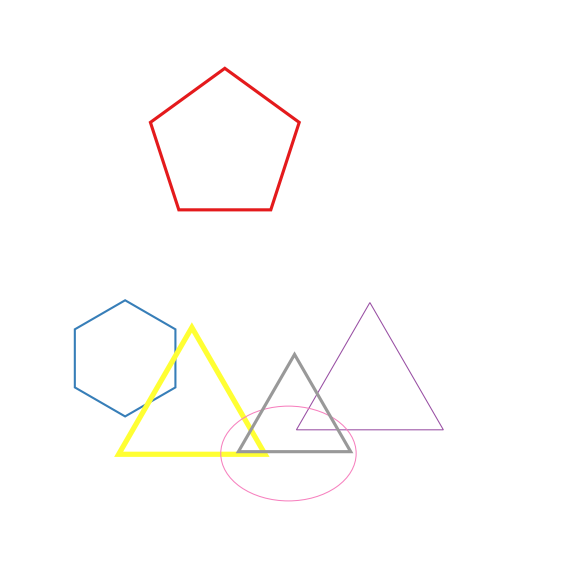[{"shape": "pentagon", "thickness": 1.5, "radius": 0.68, "center": [0.389, 0.745]}, {"shape": "hexagon", "thickness": 1, "radius": 0.5, "center": [0.217, 0.379]}, {"shape": "triangle", "thickness": 0.5, "radius": 0.73, "center": [0.64, 0.328]}, {"shape": "triangle", "thickness": 2.5, "radius": 0.73, "center": [0.332, 0.286]}, {"shape": "oval", "thickness": 0.5, "radius": 0.59, "center": [0.499, 0.214]}, {"shape": "triangle", "thickness": 1.5, "radius": 0.56, "center": [0.51, 0.273]}]